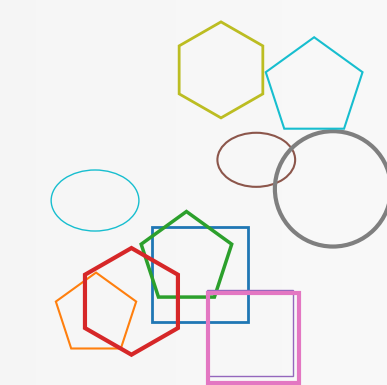[{"shape": "square", "thickness": 2, "radius": 0.62, "center": [0.516, 0.287]}, {"shape": "pentagon", "thickness": 1.5, "radius": 0.55, "center": [0.248, 0.183]}, {"shape": "pentagon", "thickness": 2.5, "radius": 0.61, "center": [0.481, 0.328]}, {"shape": "hexagon", "thickness": 3, "radius": 0.69, "center": [0.339, 0.217]}, {"shape": "square", "thickness": 1, "radius": 0.56, "center": [0.646, 0.136]}, {"shape": "oval", "thickness": 1.5, "radius": 0.5, "center": [0.661, 0.585]}, {"shape": "square", "thickness": 3, "radius": 0.58, "center": [0.654, 0.123]}, {"shape": "circle", "thickness": 3, "radius": 0.75, "center": [0.859, 0.509]}, {"shape": "hexagon", "thickness": 2, "radius": 0.62, "center": [0.57, 0.818]}, {"shape": "oval", "thickness": 1, "radius": 0.57, "center": [0.245, 0.479]}, {"shape": "pentagon", "thickness": 1.5, "radius": 0.66, "center": [0.811, 0.772]}]